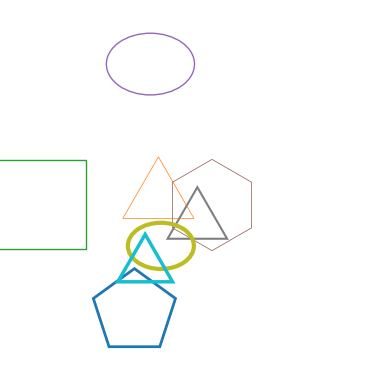[{"shape": "pentagon", "thickness": 2, "radius": 0.56, "center": [0.349, 0.19]}, {"shape": "triangle", "thickness": 0.5, "radius": 0.53, "center": [0.411, 0.486]}, {"shape": "square", "thickness": 1, "radius": 0.57, "center": [0.108, 0.469]}, {"shape": "oval", "thickness": 1, "radius": 0.57, "center": [0.391, 0.834]}, {"shape": "hexagon", "thickness": 0.5, "radius": 0.59, "center": [0.551, 0.467]}, {"shape": "triangle", "thickness": 1.5, "radius": 0.45, "center": [0.513, 0.425]}, {"shape": "oval", "thickness": 3, "radius": 0.43, "center": [0.418, 0.361]}, {"shape": "triangle", "thickness": 2.5, "radius": 0.41, "center": [0.377, 0.309]}]